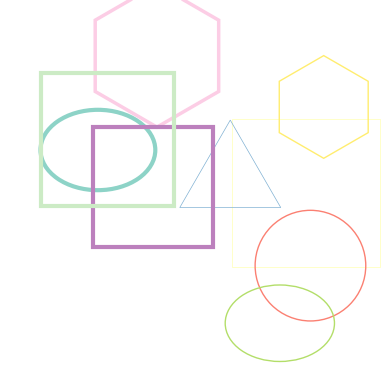[{"shape": "oval", "thickness": 3, "radius": 0.75, "center": [0.254, 0.61]}, {"shape": "square", "thickness": 0.5, "radius": 0.96, "center": [0.796, 0.498]}, {"shape": "circle", "thickness": 1, "radius": 0.72, "center": [0.806, 0.31]}, {"shape": "triangle", "thickness": 0.5, "radius": 0.76, "center": [0.598, 0.537]}, {"shape": "oval", "thickness": 1, "radius": 0.71, "center": [0.727, 0.16]}, {"shape": "hexagon", "thickness": 2.5, "radius": 0.93, "center": [0.408, 0.855]}, {"shape": "square", "thickness": 3, "radius": 0.78, "center": [0.397, 0.515]}, {"shape": "square", "thickness": 3, "radius": 0.86, "center": [0.279, 0.638]}, {"shape": "hexagon", "thickness": 1, "radius": 0.67, "center": [0.841, 0.722]}]